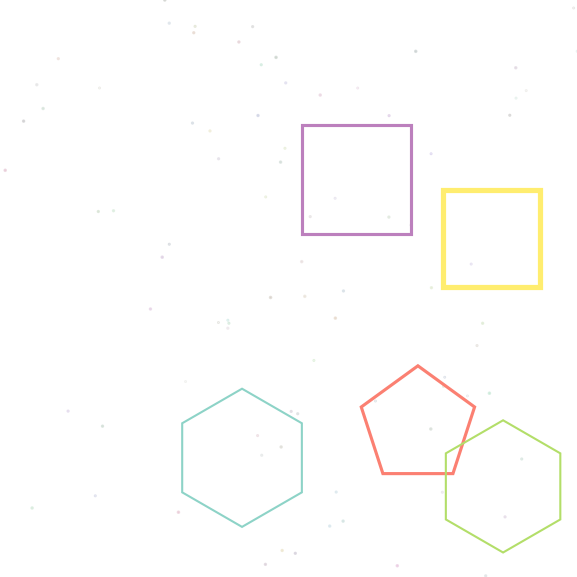[{"shape": "hexagon", "thickness": 1, "radius": 0.6, "center": [0.419, 0.206]}, {"shape": "pentagon", "thickness": 1.5, "radius": 0.52, "center": [0.724, 0.263]}, {"shape": "hexagon", "thickness": 1, "radius": 0.57, "center": [0.871, 0.157]}, {"shape": "square", "thickness": 1.5, "radius": 0.47, "center": [0.617, 0.688]}, {"shape": "square", "thickness": 2.5, "radius": 0.42, "center": [0.851, 0.586]}]